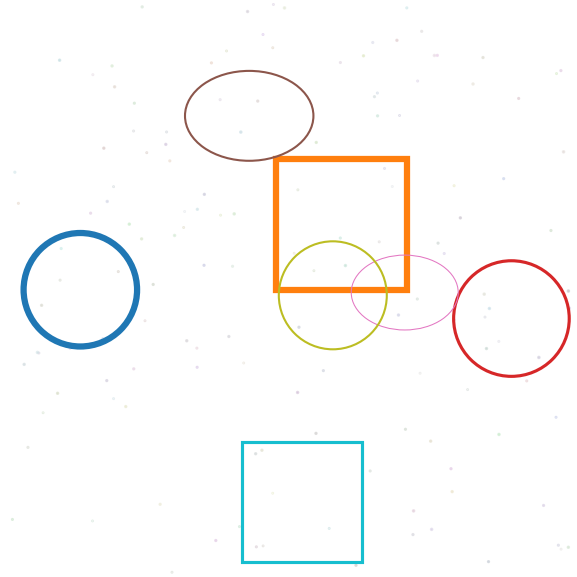[{"shape": "circle", "thickness": 3, "radius": 0.49, "center": [0.139, 0.497]}, {"shape": "square", "thickness": 3, "radius": 0.56, "center": [0.591, 0.61]}, {"shape": "circle", "thickness": 1.5, "radius": 0.5, "center": [0.886, 0.448]}, {"shape": "oval", "thickness": 1, "radius": 0.56, "center": [0.432, 0.799]}, {"shape": "oval", "thickness": 0.5, "radius": 0.46, "center": [0.701, 0.493]}, {"shape": "circle", "thickness": 1, "radius": 0.47, "center": [0.576, 0.488]}, {"shape": "square", "thickness": 1.5, "radius": 0.52, "center": [0.523, 0.13]}]